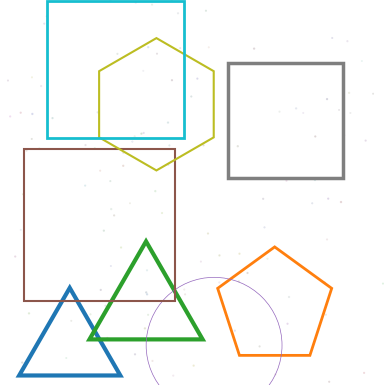[{"shape": "triangle", "thickness": 3, "radius": 0.76, "center": [0.181, 0.101]}, {"shape": "pentagon", "thickness": 2, "radius": 0.78, "center": [0.713, 0.203]}, {"shape": "triangle", "thickness": 3, "radius": 0.85, "center": [0.379, 0.203]}, {"shape": "circle", "thickness": 0.5, "radius": 0.88, "center": [0.556, 0.103]}, {"shape": "square", "thickness": 1.5, "radius": 0.99, "center": [0.259, 0.416]}, {"shape": "square", "thickness": 2.5, "radius": 0.75, "center": [0.741, 0.688]}, {"shape": "hexagon", "thickness": 1.5, "radius": 0.86, "center": [0.406, 0.729]}, {"shape": "square", "thickness": 2, "radius": 0.89, "center": [0.3, 0.819]}]